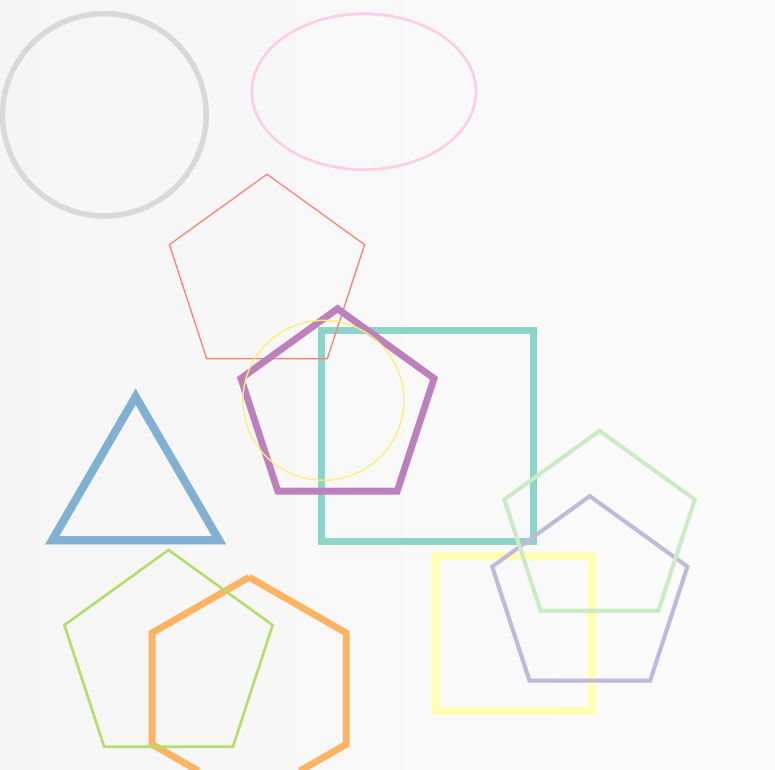[{"shape": "square", "thickness": 2.5, "radius": 0.68, "center": [0.551, 0.434]}, {"shape": "square", "thickness": 3, "radius": 0.51, "center": [0.663, 0.177]}, {"shape": "pentagon", "thickness": 1.5, "radius": 0.66, "center": [0.761, 0.223]}, {"shape": "pentagon", "thickness": 0.5, "radius": 0.66, "center": [0.344, 0.641]}, {"shape": "triangle", "thickness": 3, "radius": 0.62, "center": [0.175, 0.361]}, {"shape": "hexagon", "thickness": 2.5, "radius": 0.72, "center": [0.321, 0.106]}, {"shape": "pentagon", "thickness": 1, "radius": 0.71, "center": [0.217, 0.145]}, {"shape": "oval", "thickness": 1, "radius": 0.72, "center": [0.47, 0.881]}, {"shape": "circle", "thickness": 2, "radius": 0.66, "center": [0.135, 0.851]}, {"shape": "pentagon", "thickness": 2.5, "radius": 0.65, "center": [0.435, 0.468]}, {"shape": "pentagon", "thickness": 1.5, "radius": 0.65, "center": [0.774, 0.311]}, {"shape": "circle", "thickness": 0.5, "radius": 0.52, "center": [0.417, 0.48]}]